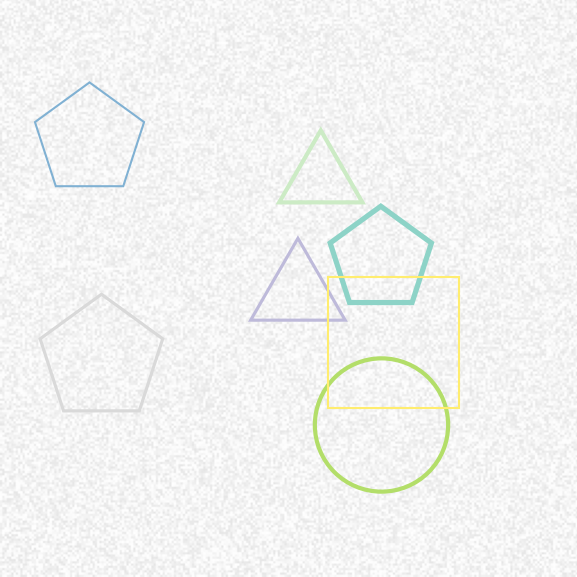[{"shape": "pentagon", "thickness": 2.5, "radius": 0.46, "center": [0.659, 0.55]}, {"shape": "triangle", "thickness": 1.5, "radius": 0.47, "center": [0.516, 0.492]}, {"shape": "pentagon", "thickness": 1, "radius": 0.5, "center": [0.155, 0.757]}, {"shape": "circle", "thickness": 2, "radius": 0.58, "center": [0.661, 0.263]}, {"shape": "pentagon", "thickness": 1.5, "radius": 0.56, "center": [0.176, 0.378]}, {"shape": "triangle", "thickness": 2, "radius": 0.42, "center": [0.555, 0.69]}, {"shape": "square", "thickness": 1, "radius": 0.57, "center": [0.682, 0.406]}]